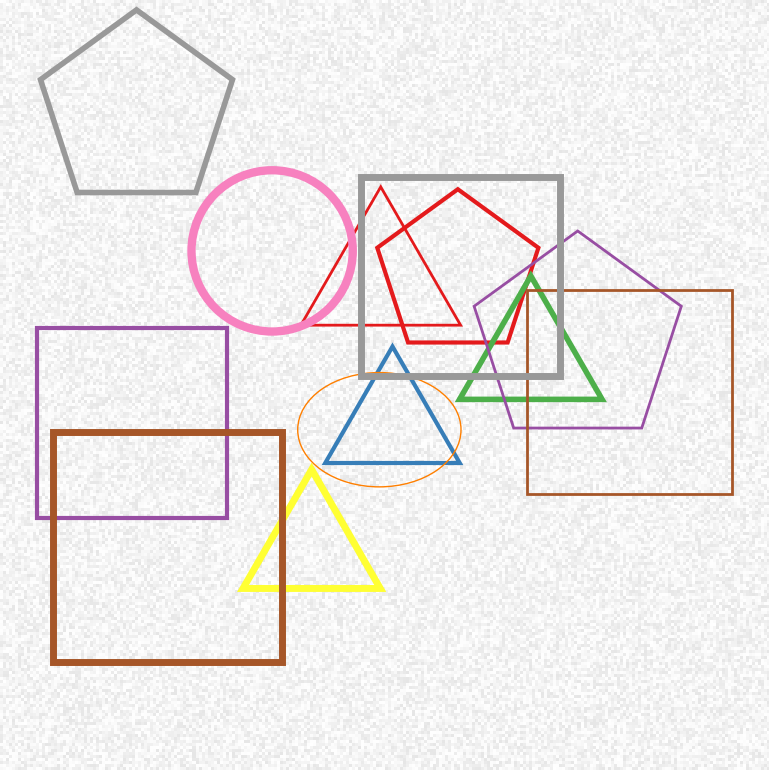[{"shape": "triangle", "thickness": 1, "radius": 0.6, "center": [0.494, 0.638]}, {"shape": "pentagon", "thickness": 1.5, "radius": 0.55, "center": [0.595, 0.644]}, {"shape": "triangle", "thickness": 1.5, "radius": 0.5, "center": [0.51, 0.449]}, {"shape": "triangle", "thickness": 2, "radius": 0.53, "center": [0.689, 0.535]}, {"shape": "pentagon", "thickness": 1, "radius": 0.71, "center": [0.75, 0.559]}, {"shape": "square", "thickness": 1.5, "radius": 0.62, "center": [0.171, 0.45]}, {"shape": "oval", "thickness": 0.5, "radius": 0.53, "center": [0.493, 0.442]}, {"shape": "triangle", "thickness": 2.5, "radius": 0.51, "center": [0.405, 0.287]}, {"shape": "square", "thickness": 2.5, "radius": 0.74, "center": [0.217, 0.29]}, {"shape": "square", "thickness": 1, "radius": 0.66, "center": [0.818, 0.491]}, {"shape": "circle", "thickness": 3, "radius": 0.52, "center": [0.353, 0.674]}, {"shape": "pentagon", "thickness": 2, "radius": 0.66, "center": [0.177, 0.856]}, {"shape": "square", "thickness": 2.5, "radius": 0.65, "center": [0.598, 0.641]}]